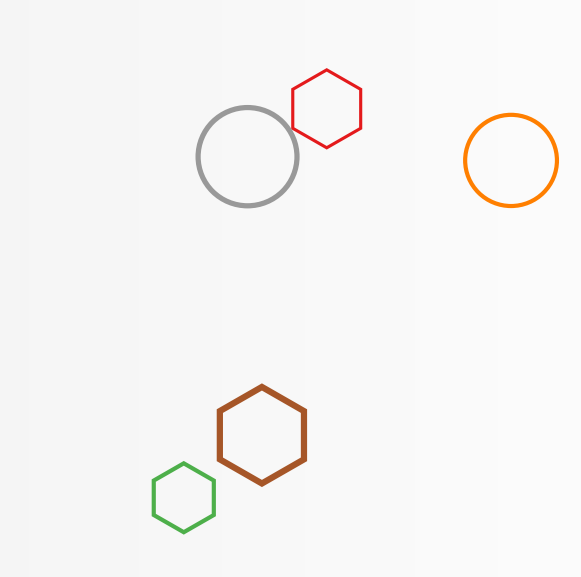[{"shape": "hexagon", "thickness": 1.5, "radius": 0.34, "center": [0.562, 0.811]}, {"shape": "hexagon", "thickness": 2, "radius": 0.3, "center": [0.316, 0.137]}, {"shape": "circle", "thickness": 2, "radius": 0.39, "center": [0.879, 0.721]}, {"shape": "hexagon", "thickness": 3, "radius": 0.42, "center": [0.451, 0.246]}, {"shape": "circle", "thickness": 2.5, "radius": 0.43, "center": [0.426, 0.728]}]